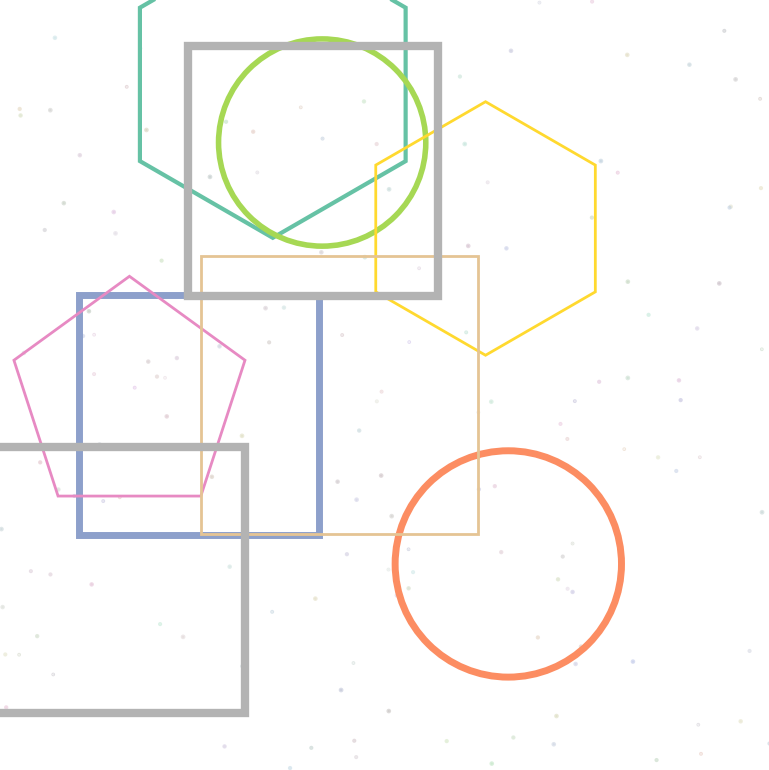[{"shape": "hexagon", "thickness": 1.5, "radius": 1.0, "center": [0.354, 0.89]}, {"shape": "circle", "thickness": 2.5, "radius": 0.73, "center": [0.66, 0.268]}, {"shape": "square", "thickness": 2.5, "radius": 0.78, "center": [0.259, 0.461]}, {"shape": "pentagon", "thickness": 1, "radius": 0.79, "center": [0.168, 0.483]}, {"shape": "circle", "thickness": 2, "radius": 0.67, "center": [0.418, 0.815]}, {"shape": "hexagon", "thickness": 1, "radius": 0.82, "center": [0.631, 0.703]}, {"shape": "square", "thickness": 1, "radius": 0.9, "center": [0.441, 0.487]}, {"shape": "square", "thickness": 3, "radius": 0.87, "center": [0.145, 0.246]}, {"shape": "square", "thickness": 3, "radius": 0.81, "center": [0.406, 0.778]}]